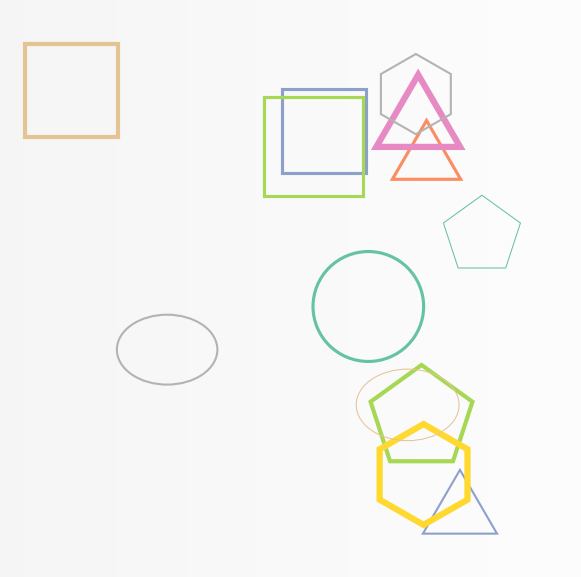[{"shape": "circle", "thickness": 1.5, "radius": 0.48, "center": [0.634, 0.468]}, {"shape": "pentagon", "thickness": 0.5, "radius": 0.35, "center": [0.829, 0.591]}, {"shape": "triangle", "thickness": 1.5, "radius": 0.34, "center": [0.734, 0.723]}, {"shape": "triangle", "thickness": 1, "radius": 0.37, "center": [0.791, 0.112]}, {"shape": "square", "thickness": 1.5, "radius": 0.36, "center": [0.558, 0.772]}, {"shape": "triangle", "thickness": 3, "radius": 0.42, "center": [0.72, 0.786]}, {"shape": "square", "thickness": 1.5, "radius": 0.43, "center": [0.54, 0.746]}, {"shape": "pentagon", "thickness": 2, "radius": 0.46, "center": [0.725, 0.275]}, {"shape": "hexagon", "thickness": 3, "radius": 0.44, "center": [0.729, 0.178]}, {"shape": "oval", "thickness": 0.5, "radius": 0.44, "center": [0.701, 0.298]}, {"shape": "square", "thickness": 2, "radius": 0.4, "center": [0.123, 0.842]}, {"shape": "oval", "thickness": 1, "radius": 0.43, "center": [0.288, 0.394]}, {"shape": "hexagon", "thickness": 1, "radius": 0.35, "center": [0.715, 0.836]}]